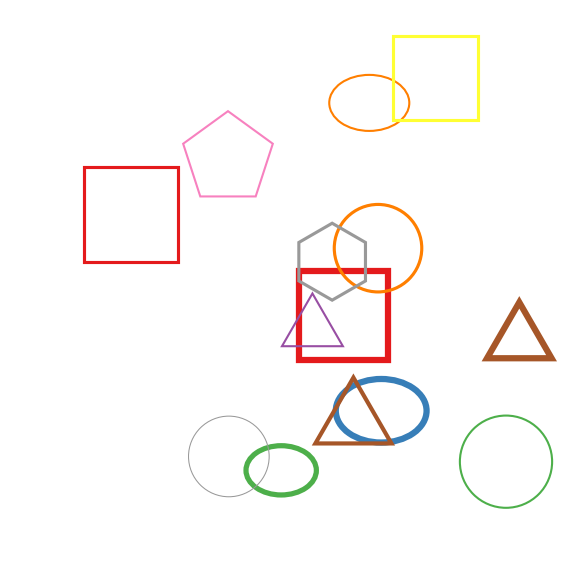[{"shape": "square", "thickness": 3, "radius": 0.39, "center": [0.595, 0.453]}, {"shape": "square", "thickness": 1.5, "radius": 0.41, "center": [0.227, 0.628]}, {"shape": "oval", "thickness": 3, "radius": 0.39, "center": [0.66, 0.288]}, {"shape": "oval", "thickness": 2.5, "radius": 0.3, "center": [0.487, 0.185]}, {"shape": "circle", "thickness": 1, "radius": 0.4, "center": [0.876, 0.2]}, {"shape": "triangle", "thickness": 1, "radius": 0.3, "center": [0.541, 0.43]}, {"shape": "oval", "thickness": 1, "radius": 0.35, "center": [0.639, 0.821]}, {"shape": "circle", "thickness": 1.5, "radius": 0.38, "center": [0.655, 0.569]}, {"shape": "square", "thickness": 1.5, "radius": 0.37, "center": [0.754, 0.864]}, {"shape": "triangle", "thickness": 3, "radius": 0.32, "center": [0.899, 0.411]}, {"shape": "triangle", "thickness": 2, "radius": 0.38, "center": [0.612, 0.269]}, {"shape": "pentagon", "thickness": 1, "radius": 0.41, "center": [0.395, 0.725]}, {"shape": "circle", "thickness": 0.5, "radius": 0.35, "center": [0.396, 0.209]}, {"shape": "hexagon", "thickness": 1.5, "radius": 0.33, "center": [0.575, 0.546]}]